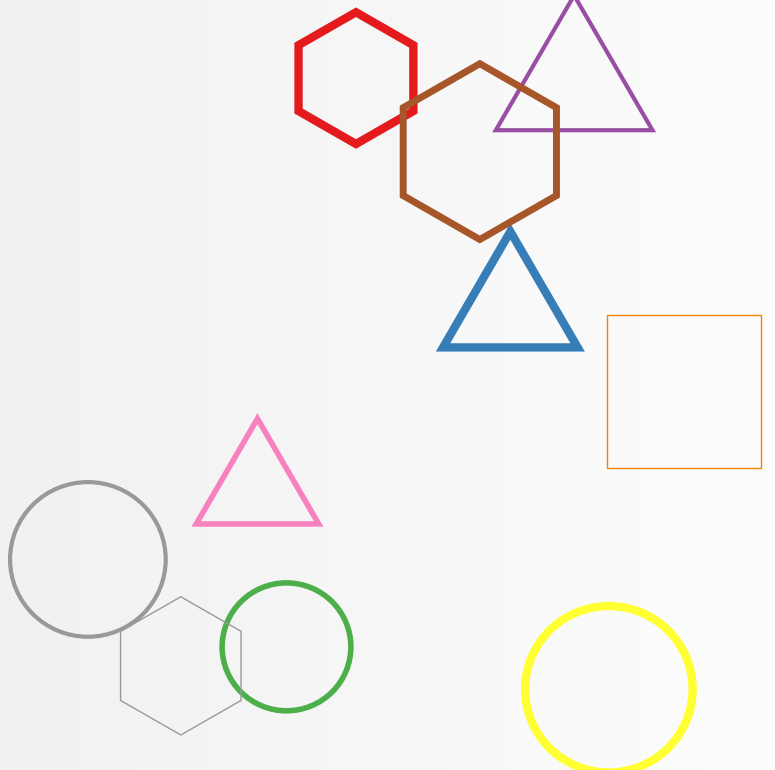[{"shape": "hexagon", "thickness": 3, "radius": 0.43, "center": [0.459, 0.899]}, {"shape": "triangle", "thickness": 3, "radius": 0.5, "center": [0.659, 0.599]}, {"shape": "circle", "thickness": 2, "radius": 0.42, "center": [0.37, 0.16]}, {"shape": "triangle", "thickness": 1.5, "radius": 0.58, "center": [0.741, 0.889]}, {"shape": "square", "thickness": 0.5, "radius": 0.5, "center": [0.883, 0.491]}, {"shape": "circle", "thickness": 3, "radius": 0.54, "center": [0.786, 0.105]}, {"shape": "hexagon", "thickness": 2.5, "radius": 0.57, "center": [0.619, 0.803]}, {"shape": "triangle", "thickness": 2, "radius": 0.46, "center": [0.332, 0.365]}, {"shape": "circle", "thickness": 1.5, "radius": 0.5, "center": [0.113, 0.273]}, {"shape": "hexagon", "thickness": 0.5, "radius": 0.45, "center": [0.233, 0.135]}]